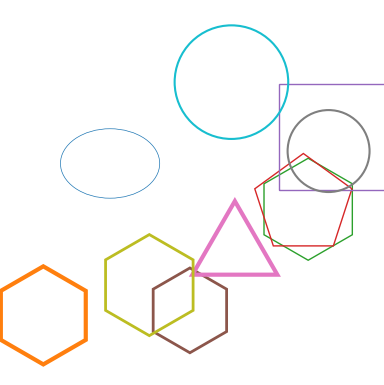[{"shape": "oval", "thickness": 0.5, "radius": 0.64, "center": [0.286, 0.575]}, {"shape": "hexagon", "thickness": 3, "radius": 0.64, "center": [0.112, 0.181]}, {"shape": "hexagon", "thickness": 1, "radius": 0.66, "center": [0.8, 0.457]}, {"shape": "pentagon", "thickness": 1, "radius": 0.66, "center": [0.788, 0.469]}, {"shape": "square", "thickness": 1, "radius": 0.69, "center": [0.863, 0.645]}, {"shape": "hexagon", "thickness": 2, "radius": 0.55, "center": [0.493, 0.194]}, {"shape": "triangle", "thickness": 3, "radius": 0.64, "center": [0.61, 0.35]}, {"shape": "circle", "thickness": 1.5, "radius": 0.53, "center": [0.853, 0.608]}, {"shape": "hexagon", "thickness": 2, "radius": 0.66, "center": [0.388, 0.259]}, {"shape": "circle", "thickness": 1.5, "radius": 0.74, "center": [0.601, 0.787]}]